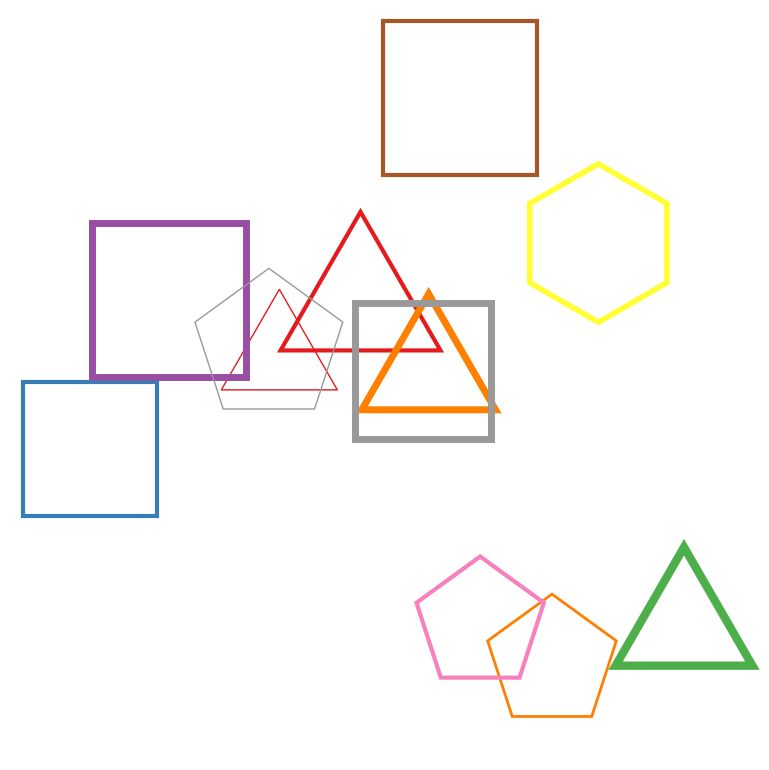[{"shape": "triangle", "thickness": 0.5, "radius": 0.44, "center": [0.363, 0.537]}, {"shape": "triangle", "thickness": 1.5, "radius": 0.6, "center": [0.468, 0.605]}, {"shape": "square", "thickness": 1.5, "radius": 0.43, "center": [0.117, 0.416]}, {"shape": "triangle", "thickness": 3, "radius": 0.51, "center": [0.888, 0.187]}, {"shape": "square", "thickness": 2.5, "radius": 0.5, "center": [0.22, 0.61]}, {"shape": "triangle", "thickness": 2.5, "radius": 0.5, "center": [0.557, 0.518]}, {"shape": "pentagon", "thickness": 1, "radius": 0.44, "center": [0.717, 0.141]}, {"shape": "hexagon", "thickness": 2, "radius": 0.51, "center": [0.777, 0.684]}, {"shape": "square", "thickness": 1.5, "radius": 0.5, "center": [0.598, 0.873]}, {"shape": "pentagon", "thickness": 1.5, "radius": 0.43, "center": [0.624, 0.19]}, {"shape": "square", "thickness": 2.5, "radius": 0.44, "center": [0.55, 0.518]}, {"shape": "pentagon", "thickness": 0.5, "radius": 0.5, "center": [0.349, 0.551]}]